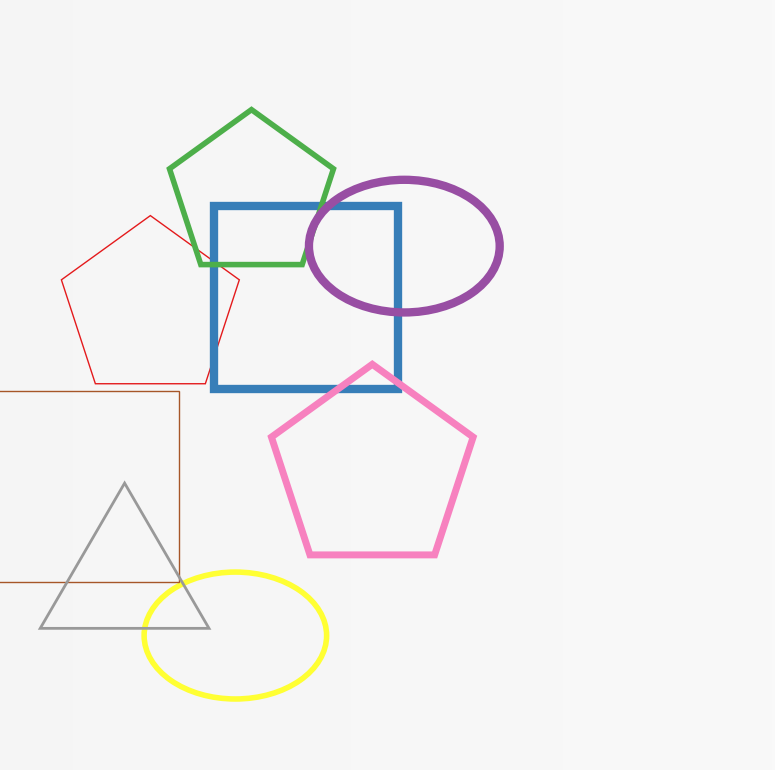[{"shape": "pentagon", "thickness": 0.5, "radius": 0.6, "center": [0.194, 0.599]}, {"shape": "square", "thickness": 3, "radius": 0.59, "center": [0.395, 0.613]}, {"shape": "pentagon", "thickness": 2, "radius": 0.56, "center": [0.324, 0.746]}, {"shape": "oval", "thickness": 3, "radius": 0.62, "center": [0.522, 0.68]}, {"shape": "oval", "thickness": 2, "radius": 0.59, "center": [0.304, 0.175]}, {"shape": "square", "thickness": 0.5, "radius": 0.62, "center": [0.107, 0.368]}, {"shape": "pentagon", "thickness": 2.5, "radius": 0.68, "center": [0.48, 0.39]}, {"shape": "triangle", "thickness": 1, "radius": 0.63, "center": [0.161, 0.247]}]